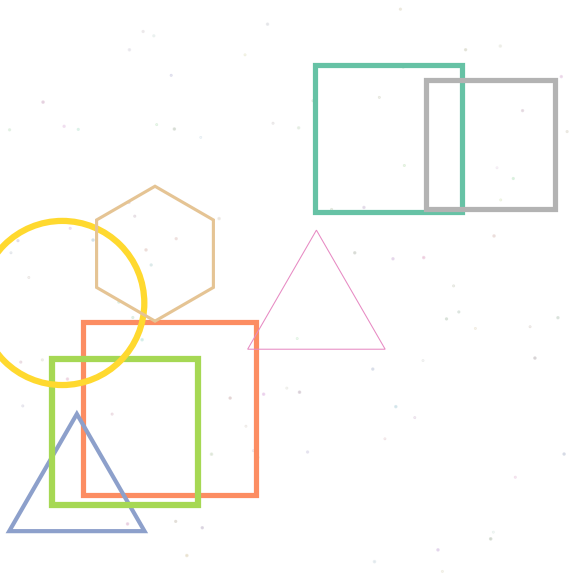[{"shape": "square", "thickness": 2.5, "radius": 0.64, "center": [0.673, 0.759]}, {"shape": "square", "thickness": 2.5, "radius": 0.75, "center": [0.293, 0.292]}, {"shape": "triangle", "thickness": 2, "radius": 0.68, "center": [0.133, 0.147]}, {"shape": "triangle", "thickness": 0.5, "radius": 0.69, "center": [0.548, 0.463]}, {"shape": "square", "thickness": 3, "radius": 0.63, "center": [0.216, 0.251]}, {"shape": "circle", "thickness": 3, "radius": 0.71, "center": [0.108, 0.475]}, {"shape": "hexagon", "thickness": 1.5, "radius": 0.58, "center": [0.268, 0.56]}, {"shape": "square", "thickness": 2.5, "radius": 0.56, "center": [0.849, 0.749]}]